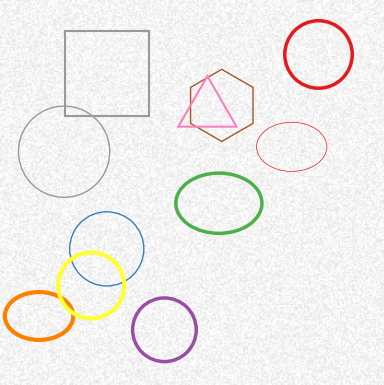[{"shape": "circle", "thickness": 2.5, "radius": 0.44, "center": [0.827, 0.859]}, {"shape": "oval", "thickness": 0.5, "radius": 0.46, "center": [0.758, 0.619]}, {"shape": "circle", "thickness": 1, "radius": 0.48, "center": [0.277, 0.354]}, {"shape": "oval", "thickness": 2.5, "radius": 0.56, "center": [0.569, 0.472]}, {"shape": "circle", "thickness": 2.5, "radius": 0.41, "center": [0.427, 0.143]}, {"shape": "oval", "thickness": 3, "radius": 0.44, "center": [0.101, 0.179]}, {"shape": "circle", "thickness": 3, "radius": 0.43, "center": [0.237, 0.259]}, {"shape": "hexagon", "thickness": 1, "radius": 0.47, "center": [0.576, 0.726]}, {"shape": "triangle", "thickness": 1.5, "radius": 0.44, "center": [0.539, 0.715]}, {"shape": "circle", "thickness": 1, "radius": 0.59, "center": [0.167, 0.606]}, {"shape": "square", "thickness": 1.5, "radius": 0.55, "center": [0.278, 0.809]}]